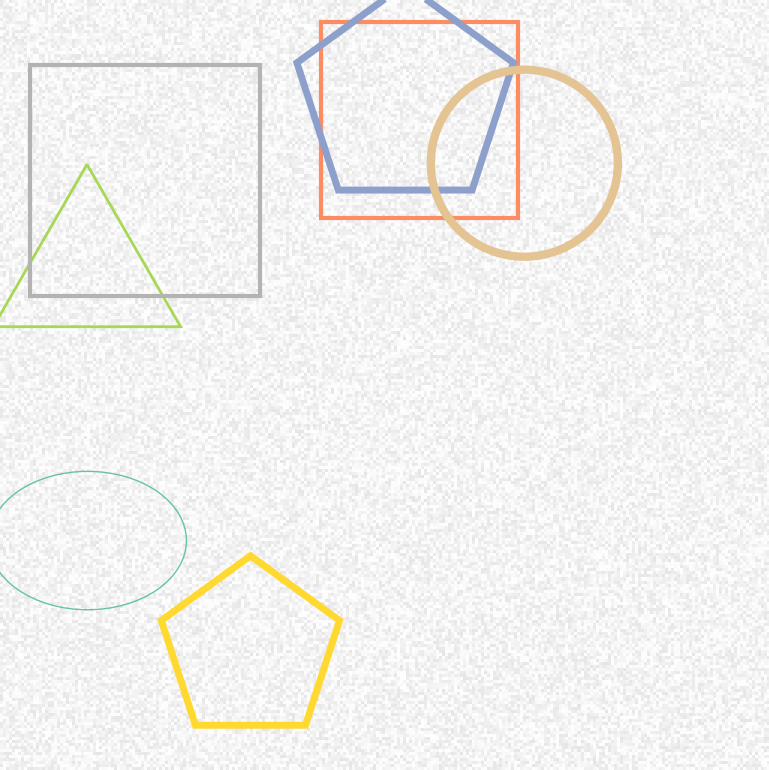[{"shape": "oval", "thickness": 0.5, "radius": 0.64, "center": [0.114, 0.298]}, {"shape": "square", "thickness": 1.5, "radius": 0.64, "center": [0.545, 0.844]}, {"shape": "pentagon", "thickness": 2.5, "radius": 0.74, "center": [0.526, 0.873]}, {"shape": "triangle", "thickness": 1, "radius": 0.7, "center": [0.113, 0.646]}, {"shape": "pentagon", "thickness": 2.5, "radius": 0.61, "center": [0.325, 0.157]}, {"shape": "circle", "thickness": 3, "radius": 0.61, "center": [0.681, 0.788]}, {"shape": "square", "thickness": 1.5, "radius": 0.75, "center": [0.188, 0.765]}]